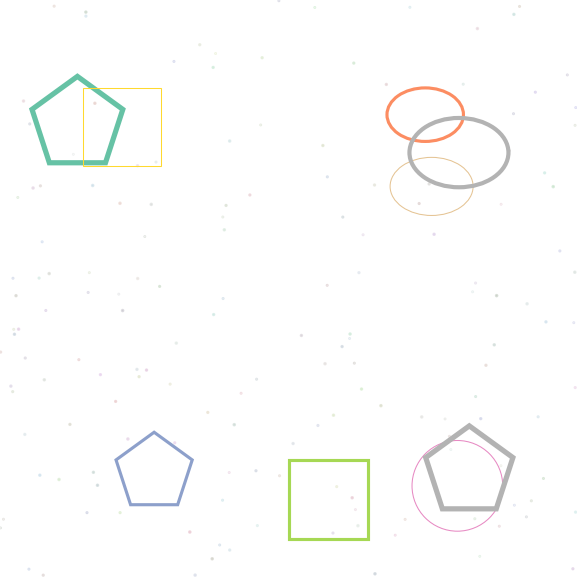[{"shape": "pentagon", "thickness": 2.5, "radius": 0.41, "center": [0.134, 0.784]}, {"shape": "oval", "thickness": 1.5, "radius": 0.33, "center": [0.736, 0.801]}, {"shape": "pentagon", "thickness": 1.5, "radius": 0.35, "center": [0.267, 0.181]}, {"shape": "circle", "thickness": 0.5, "radius": 0.39, "center": [0.792, 0.158]}, {"shape": "square", "thickness": 1.5, "radius": 0.34, "center": [0.569, 0.134]}, {"shape": "square", "thickness": 0.5, "radius": 0.34, "center": [0.211, 0.78]}, {"shape": "oval", "thickness": 0.5, "radius": 0.36, "center": [0.747, 0.676]}, {"shape": "pentagon", "thickness": 2.5, "radius": 0.4, "center": [0.813, 0.182]}, {"shape": "oval", "thickness": 2, "radius": 0.43, "center": [0.795, 0.735]}]